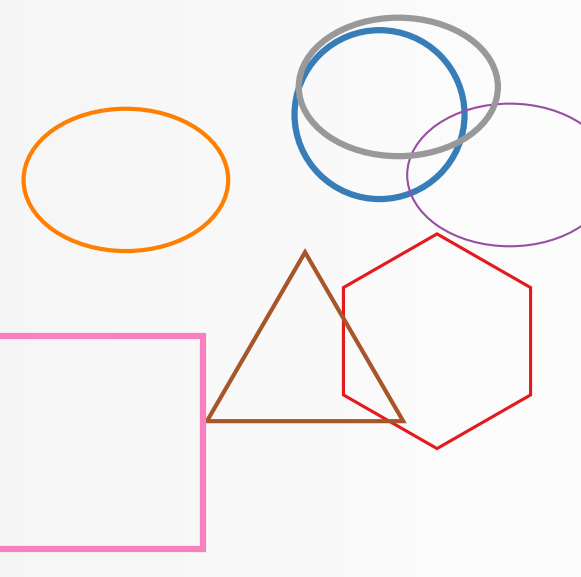[{"shape": "hexagon", "thickness": 1.5, "radius": 0.93, "center": [0.752, 0.408]}, {"shape": "circle", "thickness": 3, "radius": 0.73, "center": [0.653, 0.801]}, {"shape": "oval", "thickness": 1, "radius": 0.88, "center": [0.877, 0.696]}, {"shape": "oval", "thickness": 2, "radius": 0.88, "center": [0.217, 0.688]}, {"shape": "triangle", "thickness": 2, "radius": 0.97, "center": [0.525, 0.367]}, {"shape": "square", "thickness": 3, "radius": 0.92, "center": [0.164, 0.233]}, {"shape": "oval", "thickness": 3, "radius": 0.86, "center": [0.685, 0.849]}]